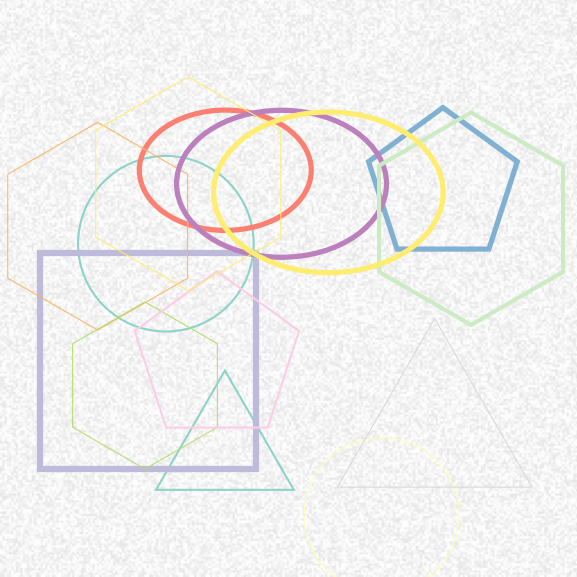[{"shape": "triangle", "thickness": 1, "radius": 0.69, "center": [0.389, 0.22]}, {"shape": "circle", "thickness": 1, "radius": 0.76, "center": [0.287, 0.577]}, {"shape": "circle", "thickness": 0.5, "radius": 0.67, "center": [0.661, 0.107]}, {"shape": "square", "thickness": 3, "radius": 0.93, "center": [0.256, 0.374]}, {"shape": "oval", "thickness": 2.5, "radius": 0.74, "center": [0.39, 0.704]}, {"shape": "pentagon", "thickness": 2.5, "radius": 0.68, "center": [0.767, 0.677]}, {"shape": "hexagon", "thickness": 0.5, "radius": 0.9, "center": [0.169, 0.607]}, {"shape": "hexagon", "thickness": 0.5, "radius": 0.72, "center": [0.251, 0.332]}, {"shape": "pentagon", "thickness": 1, "radius": 0.75, "center": [0.376, 0.38]}, {"shape": "triangle", "thickness": 0.5, "radius": 0.97, "center": [0.753, 0.253]}, {"shape": "oval", "thickness": 2.5, "radius": 0.91, "center": [0.488, 0.681]}, {"shape": "hexagon", "thickness": 2, "radius": 0.92, "center": [0.816, 0.62]}, {"shape": "hexagon", "thickness": 0.5, "radius": 0.93, "center": [0.326, 0.681]}, {"shape": "oval", "thickness": 2.5, "radius": 0.99, "center": [0.569, 0.666]}]